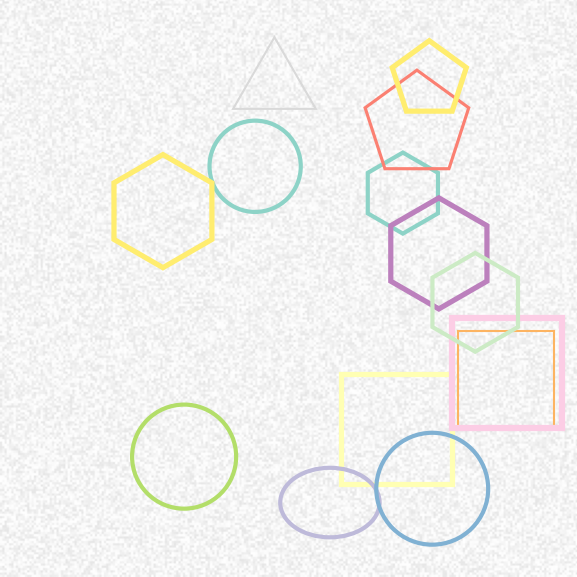[{"shape": "circle", "thickness": 2, "radius": 0.4, "center": [0.442, 0.711]}, {"shape": "hexagon", "thickness": 2, "radius": 0.35, "center": [0.698, 0.665]}, {"shape": "square", "thickness": 2.5, "radius": 0.48, "center": [0.687, 0.257]}, {"shape": "oval", "thickness": 2, "radius": 0.43, "center": [0.571, 0.129]}, {"shape": "pentagon", "thickness": 1.5, "radius": 0.47, "center": [0.722, 0.783]}, {"shape": "circle", "thickness": 2, "radius": 0.48, "center": [0.748, 0.153]}, {"shape": "square", "thickness": 1, "radius": 0.42, "center": [0.877, 0.342]}, {"shape": "circle", "thickness": 2, "radius": 0.45, "center": [0.319, 0.208]}, {"shape": "square", "thickness": 3, "radius": 0.48, "center": [0.878, 0.353]}, {"shape": "triangle", "thickness": 1, "radius": 0.41, "center": [0.475, 0.852]}, {"shape": "hexagon", "thickness": 2.5, "radius": 0.48, "center": [0.76, 0.56]}, {"shape": "hexagon", "thickness": 2, "radius": 0.43, "center": [0.823, 0.476]}, {"shape": "hexagon", "thickness": 2.5, "radius": 0.49, "center": [0.282, 0.634]}, {"shape": "pentagon", "thickness": 2.5, "radius": 0.34, "center": [0.743, 0.861]}]